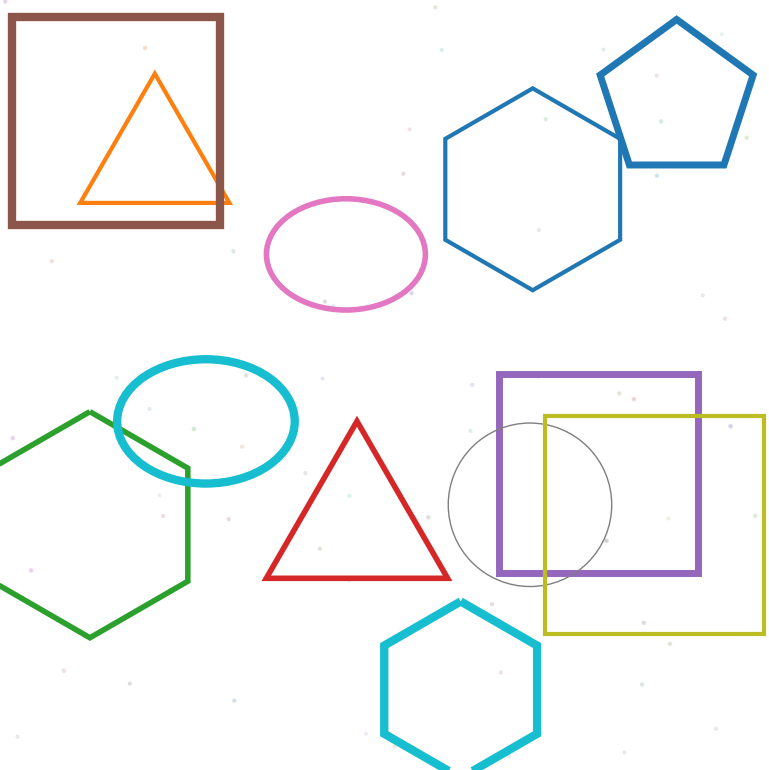[{"shape": "pentagon", "thickness": 2.5, "radius": 0.52, "center": [0.879, 0.87]}, {"shape": "hexagon", "thickness": 1.5, "radius": 0.66, "center": [0.692, 0.754]}, {"shape": "triangle", "thickness": 1.5, "radius": 0.56, "center": [0.201, 0.792]}, {"shape": "hexagon", "thickness": 2, "radius": 0.73, "center": [0.117, 0.319]}, {"shape": "triangle", "thickness": 2, "radius": 0.68, "center": [0.464, 0.317]}, {"shape": "square", "thickness": 2.5, "radius": 0.65, "center": [0.778, 0.385]}, {"shape": "square", "thickness": 3, "radius": 0.68, "center": [0.15, 0.843]}, {"shape": "oval", "thickness": 2, "radius": 0.52, "center": [0.449, 0.67]}, {"shape": "circle", "thickness": 0.5, "radius": 0.53, "center": [0.688, 0.344]}, {"shape": "square", "thickness": 1.5, "radius": 0.71, "center": [0.85, 0.318]}, {"shape": "hexagon", "thickness": 3, "radius": 0.57, "center": [0.598, 0.104]}, {"shape": "oval", "thickness": 3, "radius": 0.58, "center": [0.267, 0.453]}]